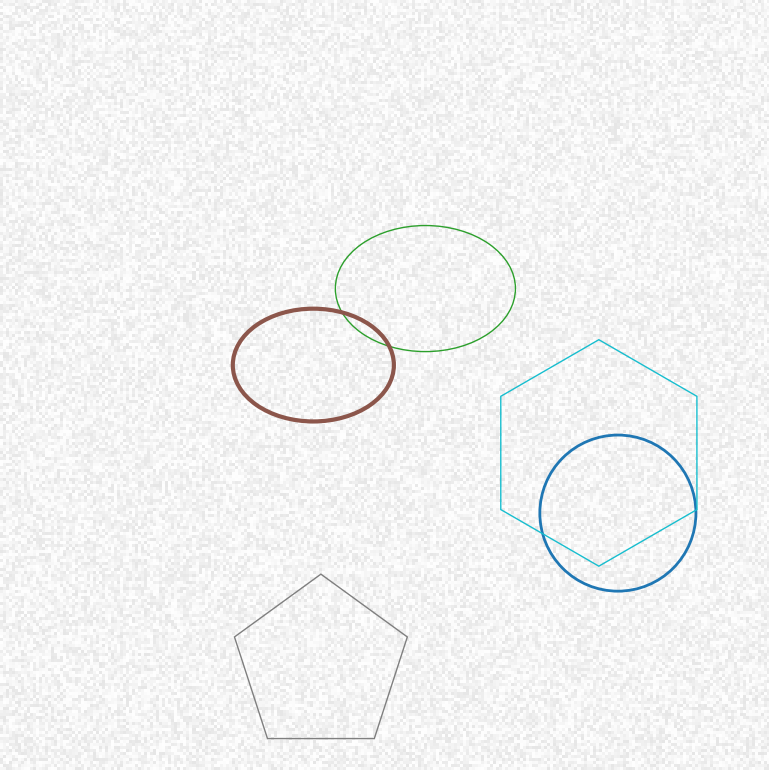[{"shape": "circle", "thickness": 1, "radius": 0.51, "center": [0.802, 0.334]}, {"shape": "oval", "thickness": 0.5, "radius": 0.58, "center": [0.552, 0.625]}, {"shape": "oval", "thickness": 1.5, "radius": 0.52, "center": [0.407, 0.526]}, {"shape": "pentagon", "thickness": 0.5, "radius": 0.59, "center": [0.417, 0.136]}, {"shape": "hexagon", "thickness": 0.5, "radius": 0.74, "center": [0.778, 0.412]}]